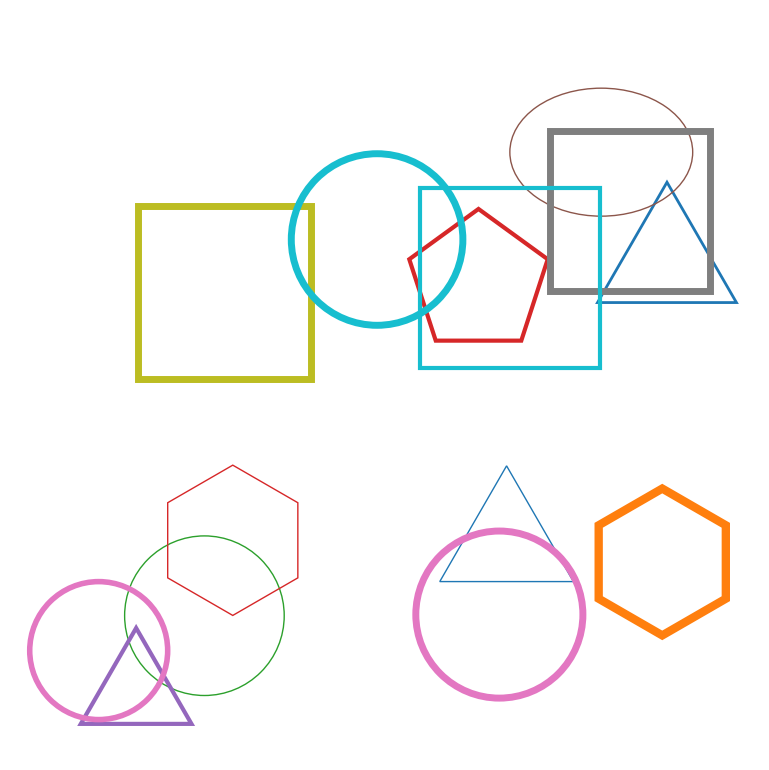[{"shape": "triangle", "thickness": 1, "radius": 0.52, "center": [0.866, 0.659]}, {"shape": "triangle", "thickness": 0.5, "radius": 0.5, "center": [0.658, 0.295]}, {"shape": "hexagon", "thickness": 3, "radius": 0.48, "center": [0.86, 0.27]}, {"shape": "circle", "thickness": 0.5, "radius": 0.52, "center": [0.265, 0.2]}, {"shape": "hexagon", "thickness": 0.5, "radius": 0.49, "center": [0.302, 0.298]}, {"shape": "pentagon", "thickness": 1.5, "radius": 0.47, "center": [0.621, 0.634]}, {"shape": "triangle", "thickness": 1.5, "radius": 0.41, "center": [0.177, 0.101]}, {"shape": "oval", "thickness": 0.5, "radius": 0.59, "center": [0.781, 0.802]}, {"shape": "circle", "thickness": 2.5, "radius": 0.54, "center": [0.649, 0.202]}, {"shape": "circle", "thickness": 2, "radius": 0.45, "center": [0.128, 0.155]}, {"shape": "square", "thickness": 2.5, "radius": 0.52, "center": [0.818, 0.726]}, {"shape": "square", "thickness": 2.5, "radius": 0.56, "center": [0.292, 0.62]}, {"shape": "circle", "thickness": 2.5, "radius": 0.56, "center": [0.49, 0.689]}, {"shape": "square", "thickness": 1.5, "radius": 0.58, "center": [0.662, 0.639]}]